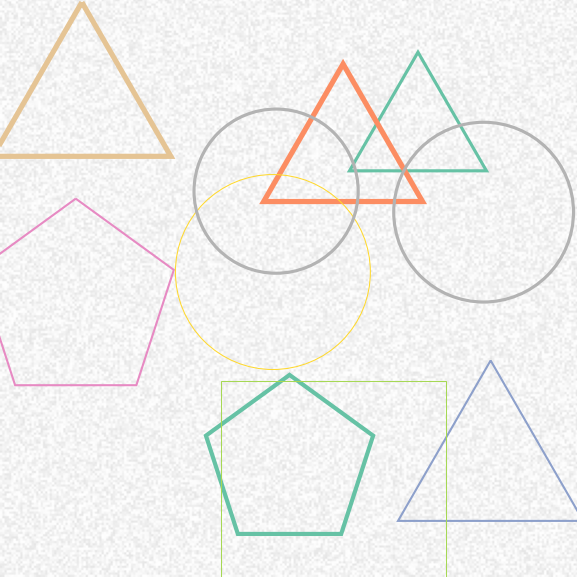[{"shape": "triangle", "thickness": 1.5, "radius": 0.68, "center": [0.724, 0.772]}, {"shape": "pentagon", "thickness": 2, "radius": 0.76, "center": [0.501, 0.198]}, {"shape": "triangle", "thickness": 2.5, "radius": 0.79, "center": [0.594, 0.73]}, {"shape": "triangle", "thickness": 1, "radius": 0.93, "center": [0.85, 0.19]}, {"shape": "pentagon", "thickness": 1, "radius": 0.89, "center": [0.131, 0.477]}, {"shape": "square", "thickness": 0.5, "radius": 0.98, "center": [0.577, 0.143]}, {"shape": "circle", "thickness": 0.5, "radius": 0.84, "center": [0.473, 0.528]}, {"shape": "triangle", "thickness": 2.5, "radius": 0.89, "center": [0.142, 0.817]}, {"shape": "circle", "thickness": 1.5, "radius": 0.78, "center": [0.837, 0.632]}, {"shape": "circle", "thickness": 1.5, "radius": 0.71, "center": [0.478, 0.668]}]